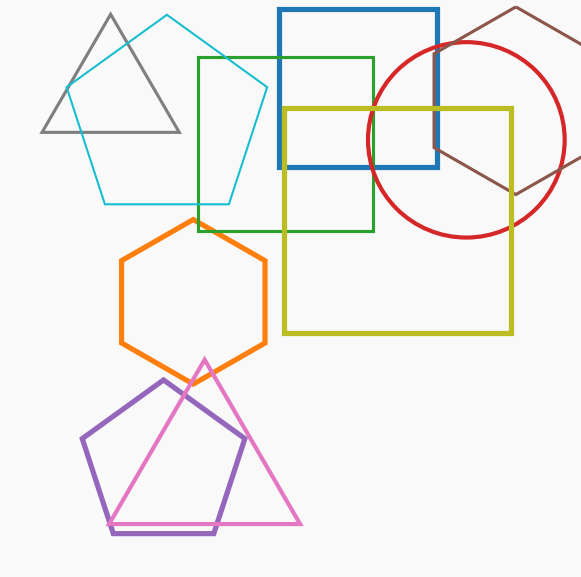[{"shape": "square", "thickness": 2.5, "radius": 0.68, "center": [0.616, 0.847]}, {"shape": "hexagon", "thickness": 2.5, "radius": 0.71, "center": [0.333, 0.477]}, {"shape": "square", "thickness": 1.5, "radius": 0.75, "center": [0.492, 0.75]}, {"shape": "circle", "thickness": 2, "radius": 0.85, "center": [0.802, 0.757]}, {"shape": "pentagon", "thickness": 2.5, "radius": 0.74, "center": [0.281, 0.194]}, {"shape": "hexagon", "thickness": 1.5, "radius": 0.81, "center": [0.888, 0.825]}, {"shape": "triangle", "thickness": 2, "radius": 0.95, "center": [0.352, 0.187]}, {"shape": "triangle", "thickness": 1.5, "radius": 0.68, "center": [0.19, 0.838]}, {"shape": "square", "thickness": 2.5, "radius": 0.97, "center": [0.683, 0.617]}, {"shape": "pentagon", "thickness": 1, "radius": 0.91, "center": [0.287, 0.792]}]